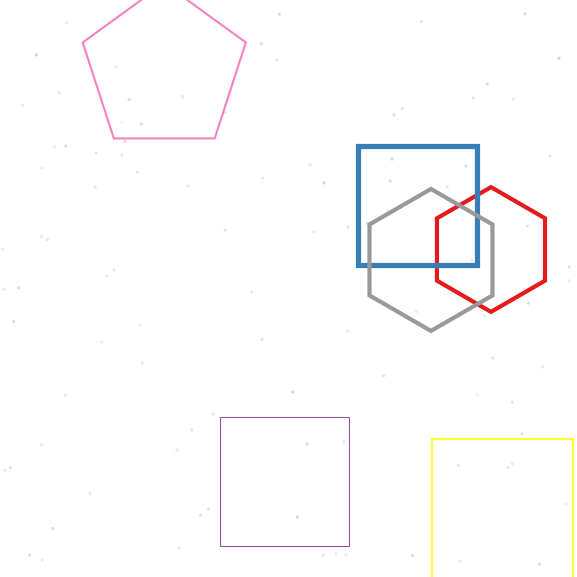[{"shape": "hexagon", "thickness": 2, "radius": 0.54, "center": [0.85, 0.567]}, {"shape": "square", "thickness": 2.5, "radius": 0.51, "center": [0.723, 0.643]}, {"shape": "square", "thickness": 0.5, "radius": 0.56, "center": [0.493, 0.166]}, {"shape": "square", "thickness": 1, "radius": 0.61, "center": [0.87, 0.116]}, {"shape": "pentagon", "thickness": 1, "radius": 0.74, "center": [0.284, 0.88]}, {"shape": "hexagon", "thickness": 2, "radius": 0.61, "center": [0.746, 0.549]}]